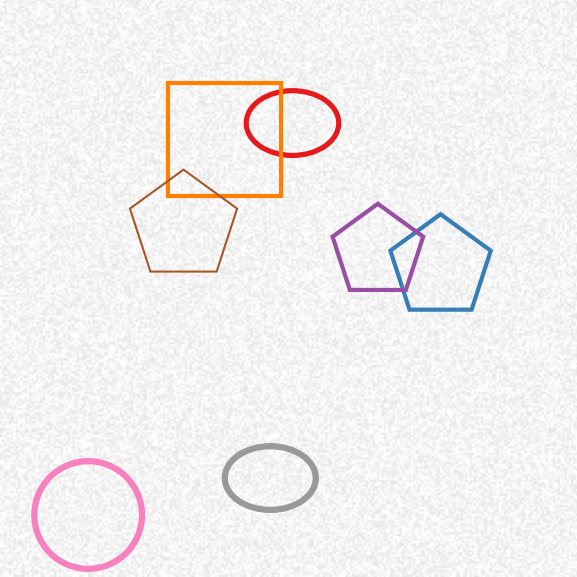[{"shape": "oval", "thickness": 2.5, "radius": 0.4, "center": [0.506, 0.786]}, {"shape": "pentagon", "thickness": 2, "radius": 0.46, "center": [0.763, 0.537]}, {"shape": "pentagon", "thickness": 2, "radius": 0.41, "center": [0.654, 0.564]}, {"shape": "square", "thickness": 2, "radius": 0.49, "center": [0.389, 0.758]}, {"shape": "pentagon", "thickness": 1, "radius": 0.49, "center": [0.318, 0.608]}, {"shape": "circle", "thickness": 3, "radius": 0.47, "center": [0.153, 0.107]}, {"shape": "oval", "thickness": 3, "radius": 0.39, "center": [0.468, 0.171]}]